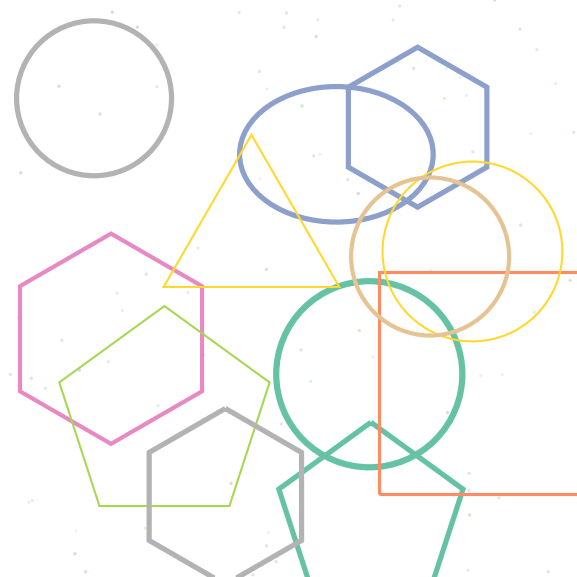[{"shape": "circle", "thickness": 3, "radius": 0.81, "center": [0.639, 0.351]}, {"shape": "pentagon", "thickness": 2.5, "radius": 0.84, "center": [0.642, 0.1]}, {"shape": "square", "thickness": 1.5, "radius": 0.96, "center": [0.849, 0.336]}, {"shape": "oval", "thickness": 2.5, "radius": 0.84, "center": [0.583, 0.732]}, {"shape": "hexagon", "thickness": 2.5, "radius": 0.69, "center": [0.723, 0.779]}, {"shape": "hexagon", "thickness": 2, "radius": 0.91, "center": [0.192, 0.413]}, {"shape": "pentagon", "thickness": 1, "radius": 0.96, "center": [0.285, 0.278]}, {"shape": "circle", "thickness": 1, "radius": 0.78, "center": [0.818, 0.564]}, {"shape": "triangle", "thickness": 1, "radius": 0.88, "center": [0.435, 0.59]}, {"shape": "circle", "thickness": 2, "radius": 0.68, "center": [0.745, 0.555]}, {"shape": "hexagon", "thickness": 2.5, "radius": 0.76, "center": [0.39, 0.139]}, {"shape": "circle", "thickness": 2.5, "radius": 0.67, "center": [0.163, 0.829]}]